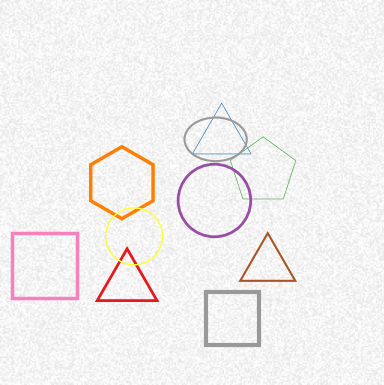[{"shape": "triangle", "thickness": 2, "radius": 0.45, "center": [0.33, 0.264]}, {"shape": "triangle", "thickness": 0.5, "radius": 0.44, "center": [0.576, 0.644]}, {"shape": "pentagon", "thickness": 0.5, "radius": 0.45, "center": [0.683, 0.555]}, {"shape": "circle", "thickness": 2, "radius": 0.47, "center": [0.557, 0.479]}, {"shape": "hexagon", "thickness": 2.5, "radius": 0.47, "center": [0.317, 0.525]}, {"shape": "circle", "thickness": 1, "radius": 0.37, "center": [0.348, 0.386]}, {"shape": "triangle", "thickness": 1.5, "radius": 0.41, "center": [0.695, 0.312]}, {"shape": "square", "thickness": 2.5, "radius": 0.42, "center": [0.115, 0.31]}, {"shape": "square", "thickness": 3, "radius": 0.35, "center": [0.603, 0.173]}, {"shape": "oval", "thickness": 1.5, "radius": 0.4, "center": [0.56, 0.638]}]